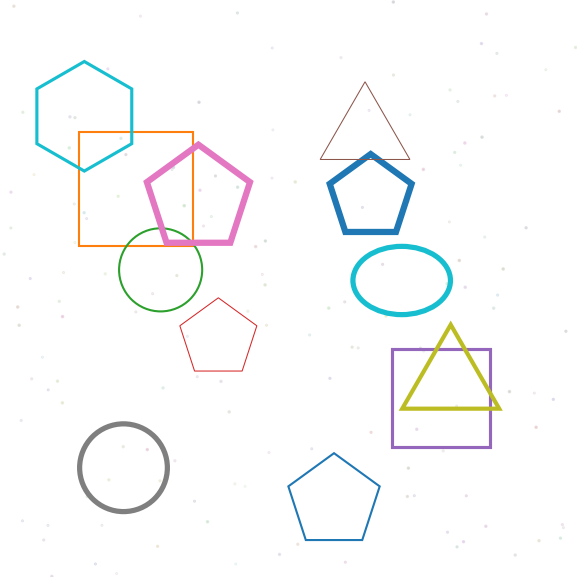[{"shape": "pentagon", "thickness": 1, "radius": 0.42, "center": [0.578, 0.131]}, {"shape": "pentagon", "thickness": 3, "radius": 0.37, "center": [0.642, 0.658]}, {"shape": "square", "thickness": 1, "radius": 0.49, "center": [0.235, 0.671]}, {"shape": "circle", "thickness": 1, "radius": 0.36, "center": [0.278, 0.532]}, {"shape": "pentagon", "thickness": 0.5, "radius": 0.35, "center": [0.378, 0.413]}, {"shape": "square", "thickness": 1.5, "radius": 0.42, "center": [0.763, 0.31]}, {"shape": "triangle", "thickness": 0.5, "radius": 0.45, "center": [0.632, 0.768]}, {"shape": "pentagon", "thickness": 3, "radius": 0.47, "center": [0.344, 0.655]}, {"shape": "circle", "thickness": 2.5, "radius": 0.38, "center": [0.214, 0.189]}, {"shape": "triangle", "thickness": 2, "radius": 0.48, "center": [0.78, 0.34]}, {"shape": "oval", "thickness": 2.5, "radius": 0.42, "center": [0.696, 0.513]}, {"shape": "hexagon", "thickness": 1.5, "radius": 0.47, "center": [0.146, 0.798]}]